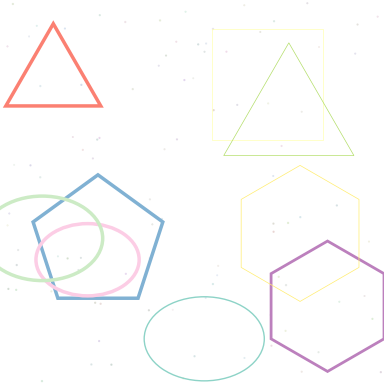[{"shape": "oval", "thickness": 1, "radius": 0.78, "center": [0.53, 0.12]}, {"shape": "square", "thickness": 0.5, "radius": 0.72, "center": [0.695, 0.781]}, {"shape": "triangle", "thickness": 2.5, "radius": 0.71, "center": [0.138, 0.796]}, {"shape": "pentagon", "thickness": 2.5, "radius": 0.89, "center": [0.254, 0.369]}, {"shape": "triangle", "thickness": 0.5, "radius": 0.98, "center": [0.75, 0.694]}, {"shape": "oval", "thickness": 2.5, "radius": 0.67, "center": [0.227, 0.325]}, {"shape": "hexagon", "thickness": 2, "radius": 0.85, "center": [0.851, 0.205]}, {"shape": "oval", "thickness": 2.5, "radius": 0.78, "center": [0.11, 0.381]}, {"shape": "hexagon", "thickness": 0.5, "radius": 0.88, "center": [0.779, 0.394]}]